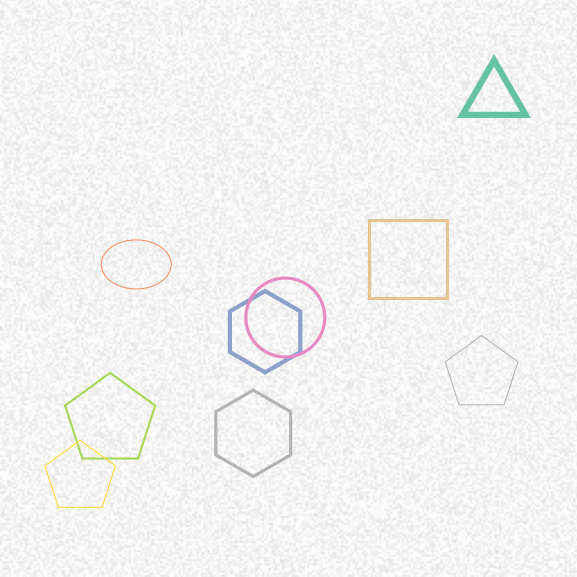[{"shape": "triangle", "thickness": 3, "radius": 0.32, "center": [0.855, 0.832]}, {"shape": "oval", "thickness": 0.5, "radius": 0.3, "center": [0.236, 0.541]}, {"shape": "hexagon", "thickness": 2, "radius": 0.35, "center": [0.459, 0.425]}, {"shape": "circle", "thickness": 1.5, "radius": 0.34, "center": [0.494, 0.449]}, {"shape": "pentagon", "thickness": 1, "radius": 0.41, "center": [0.191, 0.272]}, {"shape": "pentagon", "thickness": 0.5, "radius": 0.32, "center": [0.139, 0.173]}, {"shape": "square", "thickness": 1.5, "radius": 0.34, "center": [0.706, 0.551]}, {"shape": "pentagon", "thickness": 0.5, "radius": 0.33, "center": [0.834, 0.352]}, {"shape": "hexagon", "thickness": 1.5, "radius": 0.37, "center": [0.438, 0.249]}]